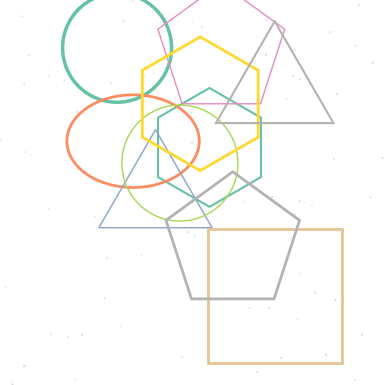[{"shape": "hexagon", "thickness": 1.5, "radius": 0.77, "center": [0.544, 0.617]}, {"shape": "circle", "thickness": 2.5, "radius": 0.71, "center": [0.304, 0.876]}, {"shape": "oval", "thickness": 2, "radius": 0.86, "center": [0.346, 0.633]}, {"shape": "triangle", "thickness": 1, "radius": 0.85, "center": [0.404, 0.493]}, {"shape": "pentagon", "thickness": 1, "radius": 0.87, "center": [0.575, 0.871]}, {"shape": "circle", "thickness": 1, "radius": 0.75, "center": [0.467, 0.576]}, {"shape": "hexagon", "thickness": 2, "radius": 0.87, "center": [0.52, 0.731]}, {"shape": "square", "thickness": 2, "radius": 0.87, "center": [0.715, 0.231]}, {"shape": "pentagon", "thickness": 2, "radius": 0.91, "center": [0.605, 0.371]}, {"shape": "triangle", "thickness": 1.5, "radius": 0.88, "center": [0.714, 0.768]}]